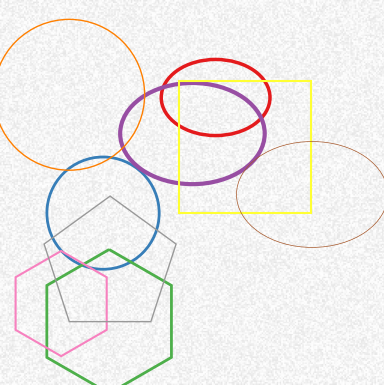[{"shape": "oval", "thickness": 2.5, "radius": 0.71, "center": [0.56, 0.747]}, {"shape": "circle", "thickness": 2, "radius": 0.73, "center": [0.268, 0.446]}, {"shape": "hexagon", "thickness": 2, "radius": 0.93, "center": [0.283, 0.165]}, {"shape": "oval", "thickness": 3, "radius": 0.94, "center": [0.5, 0.653]}, {"shape": "circle", "thickness": 1, "radius": 0.98, "center": [0.18, 0.754]}, {"shape": "square", "thickness": 1.5, "radius": 0.85, "center": [0.636, 0.618]}, {"shape": "oval", "thickness": 0.5, "radius": 0.98, "center": [0.811, 0.495]}, {"shape": "hexagon", "thickness": 1.5, "radius": 0.68, "center": [0.159, 0.212]}, {"shape": "pentagon", "thickness": 1, "radius": 0.9, "center": [0.286, 0.31]}]